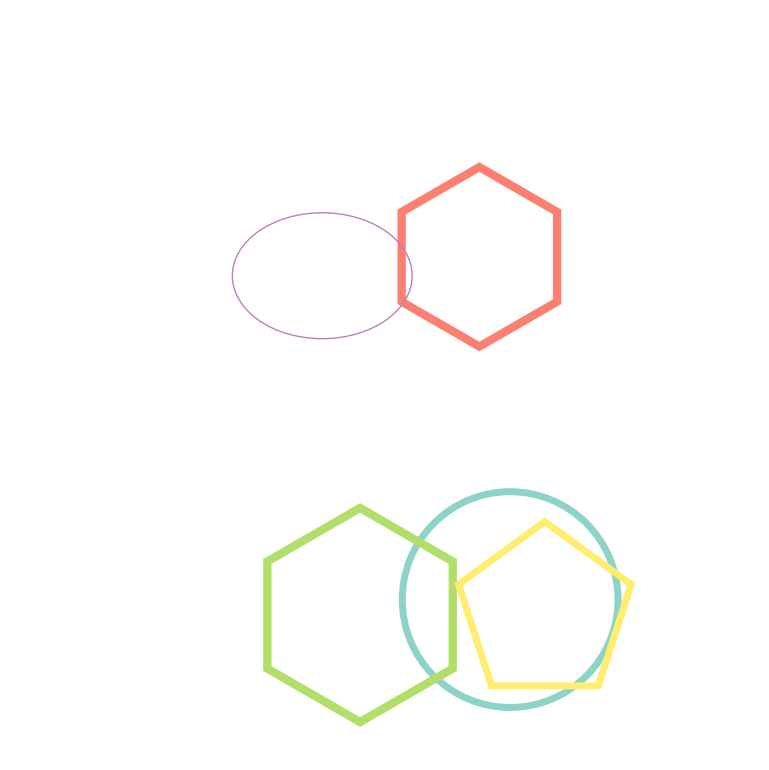[{"shape": "circle", "thickness": 2.5, "radius": 0.7, "center": [0.663, 0.221]}, {"shape": "hexagon", "thickness": 3, "radius": 0.58, "center": [0.623, 0.666]}, {"shape": "hexagon", "thickness": 3, "radius": 0.7, "center": [0.468, 0.201]}, {"shape": "oval", "thickness": 0.5, "radius": 0.58, "center": [0.419, 0.642]}, {"shape": "pentagon", "thickness": 2.5, "radius": 0.59, "center": [0.708, 0.205]}]